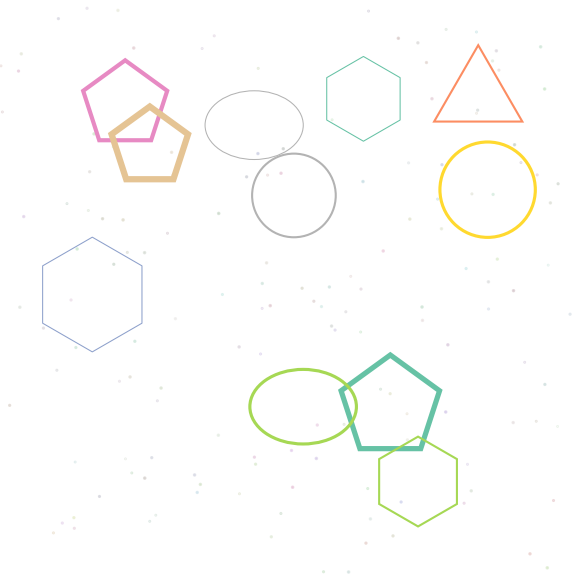[{"shape": "pentagon", "thickness": 2.5, "radius": 0.45, "center": [0.676, 0.295]}, {"shape": "hexagon", "thickness": 0.5, "radius": 0.37, "center": [0.629, 0.828]}, {"shape": "triangle", "thickness": 1, "radius": 0.44, "center": [0.828, 0.833]}, {"shape": "hexagon", "thickness": 0.5, "radius": 0.5, "center": [0.16, 0.489]}, {"shape": "pentagon", "thickness": 2, "radius": 0.38, "center": [0.217, 0.818]}, {"shape": "oval", "thickness": 1.5, "radius": 0.46, "center": [0.525, 0.295]}, {"shape": "hexagon", "thickness": 1, "radius": 0.39, "center": [0.724, 0.165]}, {"shape": "circle", "thickness": 1.5, "radius": 0.41, "center": [0.844, 0.671]}, {"shape": "pentagon", "thickness": 3, "radius": 0.35, "center": [0.259, 0.745]}, {"shape": "oval", "thickness": 0.5, "radius": 0.43, "center": [0.44, 0.782]}, {"shape": "circle", "thickness": 1, "radius": 0.36, "center": [0.509, 0.661]}]